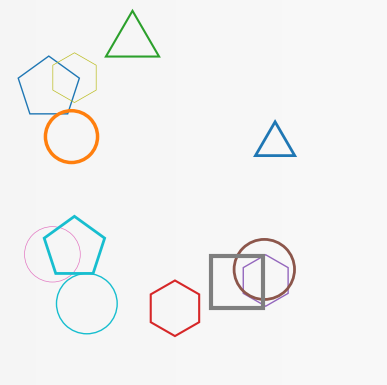[{"shape": "pentagon", "thickness": 1, "radius": 0.41, "center": [0.126, 0.771]}, {"shape": "triangle", "thickness": 2, "radius": 0.29, "center": [0.71, 0.625]}, {"shape": "circle", "thickness": 2.5, "radius": 0.34, "center": [0.184, 0.645]}, {"shape": "triangle", "thickness": 1.5, "radius": 0.4, "center": [0.342, 0.893]}, {"shape": "hexagon", "thickness": 1.5, "radius": 0.36, "center": [0.451, 0.199]}, {"shape": "hexagon", "thickness": 1, "radius": 0.33, "center": [0.686, 0.271]}, {"shape": "circle", "thickness": 2, "radius": 0.39, "center": [0.682, 0.3]}, {"shape": "circle", "thickness": 0.5, "radius": 0.36, "center": [0.135, 0.339]}, {"shape": "square", "thickness": 3, "radius": 0.34, "center": [0.611, 0.267]}, {"shape": "hexagon", "thickness": 0.5, "radius": 0.32, "center": [0.192, 0.798]}, {"shape": "circle", "thickness": 1, "radius": 0.39, "center": [0.224, 0.211]}, {"shape": "pentagon", "thickness": 2, "radius": 0.41, "center": [0.192, 0.356]}]